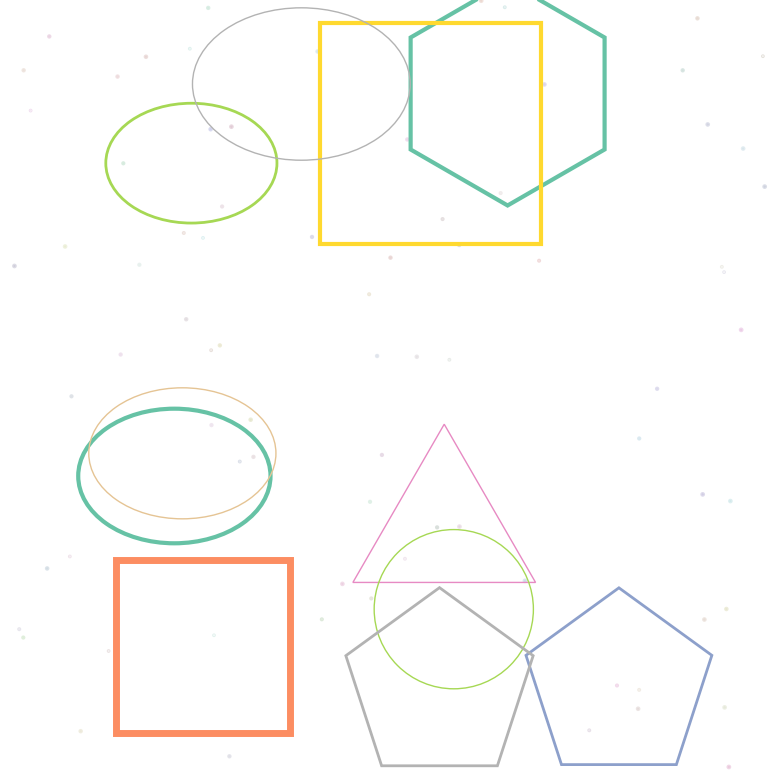[{"shape": "hexagon", "thickness": 1.5, "radius": 0.73, "center": [0.659, 0.879]}, {"shape": "oval", "thickness": 1.5, "radius": 0.62, "center": [0.226, 0.382]}, {"shape": "square", "thickness": 2.5, "radius": 0.56, "center": [0.264, 0.16]}, {"shape": "pentagon", "thickness": 1, "radius": 0.63, "center": [0.804, 0.11]}, {"shape": "triangle", "thickness": 0.5, "radius": 0.68, "center": [0.577, 0.312]}, {"shape": "oval", "thickness": 1, "radius": 0.56, "center": [0.249, 0.788]}, {"shape": "circle", "thickness": 0.5, "radius": 0.52, "center": [0.589, 0.209]}, {"shape": "square", "thickness": 1.5, "radius": 0.72, "center": [0.559, 0.826]}, {"shape": "oval", "thickness": 0.5, "radius": 0.61, "center": [0.237, 0.411]}, {"shape": "oval", "thickness": 0.5, "radius": 0.71, "center": [0.391, 0.891]}, {"shape": "pentagon", "thickness": 1, "radius": 0.64, "center": [0.571, 0.109]}]